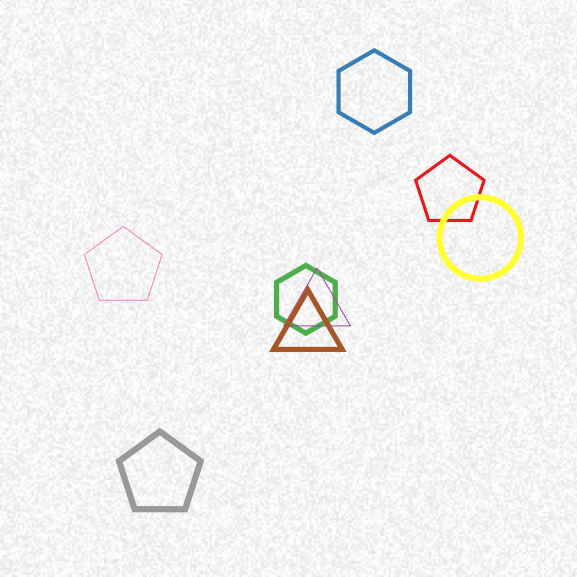[{"shape": "pentagon", "thickness": 1.5, "radius": 0.31, "center": [0.779, 0.668]}, {"shape": "hexagon", "thickness": 2, "radius": 0.36, "center": [0.648, 0.841]}, {"shape": "hexagon", "thickness": 2.5, "radius": 0.29, "center": [0.53, 0.481]}, {"shape": "triangle", "thickness": 0.5, "radius": 0.33, "center": [0.549, 0.468]}, {"shape": "circle", "thickness": 3, "radius": 0.35, "center": [0.832, 0.587]}, {"shape": "triangle", "thickness": 2.5, "radius": 0.34, "center": [0.533, 0.428]}, {"shape": "pentagon", "thickness": 0.5, "radius": 0.35, "center": [0.213, 0.536]}, {"shape": "pentagon", "thickness": 3, "radius": 0.37, "center": [0.277, 0.178]}]